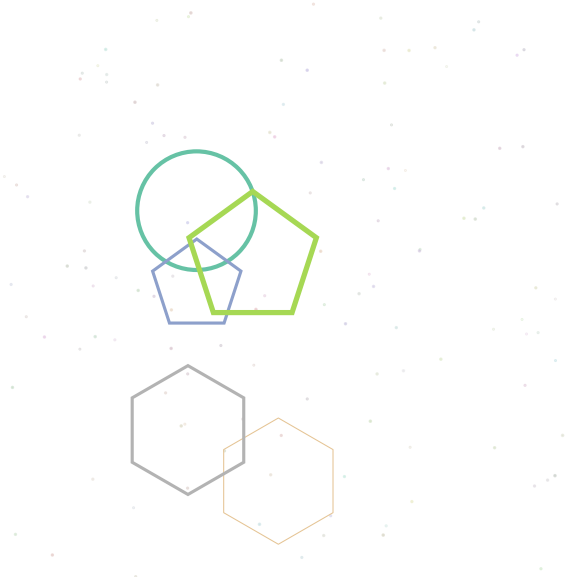[{"shape": "circle", "thickness": 2, "radius": 0.51, "center": [0.34, 0.634]}, {"shape": "pentagon", "thickness": 1.5, "radius": 0.4, "center": [0.341, 0.505]}, {"shape": "pentagon", "thickness": 2.5, "radius": 0.58, "center": [0.438, 0.552]}, {"shape": "hexagon", "thickness": 0.5, "radius": 0.55, "center": [0.482, 0.166]}, {"shape": "hexagon", "thickness": 1.5, "radius": 0.56, "center": [0.325, 0.254]}]